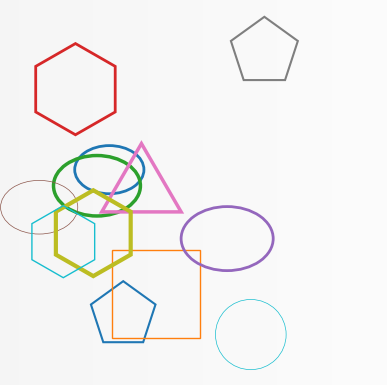[{"shape": "pentagon", "thickness": 1.5, "radius": 0.44, "center": [0.318, 0.182]}, {"shape": "oval", "thickness": 2, "radius": 0.45, "center": [0.282, 0.559]}, {"shape": "square", "thickness": 1, "radius": 0.57, "center": [0.401, 0.236]}, {"shape": "oval", "thickness": 2.5, "radius": 0.56, "center": [0.25, 0.518]}, {"shape": "hexagon", "thickness": 2, "radius": 0.59, "center": [0.195, 0.768]}, {"shape": "oval", "thickness": 2, "radius": 0.59, "center": [0.586, 0.38]}, {"shape": "oval", "thickness": 0.5, "radius": 0.5, "center": [0.101, 0.462]}, {"shape": "triangle", "thickness": 2.5, "radius": 0.59, "center": [0.365, 0.509]}, {"shape": "pentagon", "thickness": 1.5, "radius": 0.45, "center": [0.682, 0.865]}, {"shape": "hexagon", "thickness": 3, "radius": 0.56, "center": [0.241, 0.394]}, {"shape": "circle", "thickness": 0.5, "radius": 0.46, "center": [0.647, 0.131]}, {"shape": "hexagon", "thickness": 1, "radius": 0.47, "center": [0.163, 0.372]}]